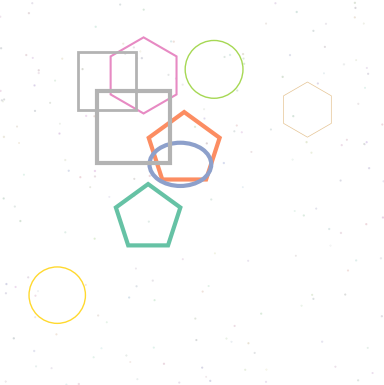[{"shape": "pentagon", "thickness": 3, "radius": 0.44, "center": [0.385, 0.434]}, {"shape": "pentagon", "thickness": 3, "radius": 0.48, "center": [0.478, 0.612]}, {"shape": "oval", "thickness": 3, "radius": 0.4, "center": [0.468, 0.573]}, {"shape": "hexagon", "thickness": 1.5, "radius": 0.49, "center": [0.373, 0.804]}, {"shape": "circle", "thickness": 1, "radius": 0.38, "center": [0.556, 0.82]}, {"shape": "circle", "thickness": 1, "radius": 0.37, "center": [0.149, 0.233]}, {"shape": "hexagon", "thickness": 0.5, "radius": 0.36, "center": [0.799, 0.715]}, {"shape": "square", "thickness": 2, "radius": 0.38, "center": [0.278, 0.79]}, {"shape": "square", "thickness": 3, "radius": 0.47, "center": [0.347, 0.67]}]